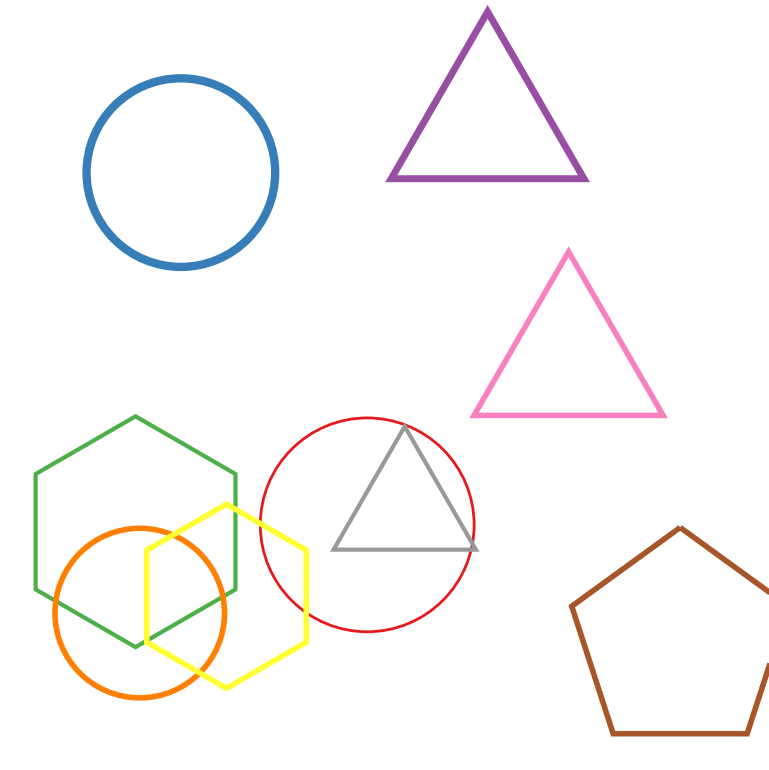[{"shape": "circle", "thickness": 1, "radius": 0.69, "center": [0.477, 0.318]}, {"shape": "circle", "thickness": 3, "radius": 0.61, "center": [0.235, 0.776]}, {"shape": "hexagon", "thickness": 1.5, "radius": 0.75, "center": [0.176, 0.309]}, {"shape": "triangle", "thickness": 2.5, "radius": 0.72, "center": [0.633, 0.84]}, {"shape": "circle", "thickness": 2, "radius": 0.55, "center": [0.182, 0.204]}, {"shape": "hexagon", "thickness": 2, "radius": 0.6, "center": [0.294, 0.226]}, {"shape": "pentagon", "thickness": 2, "radius": 0.74, "center": [0.883, 0.167]}, {"shape": "triangle", "thickness": 2, "radius": 0.71, "center": [0.738, 0.531]}, {"shape": "triangle", "thickness": 1.5, "radius": 0.53, "center": [0.526, 0.34]}]